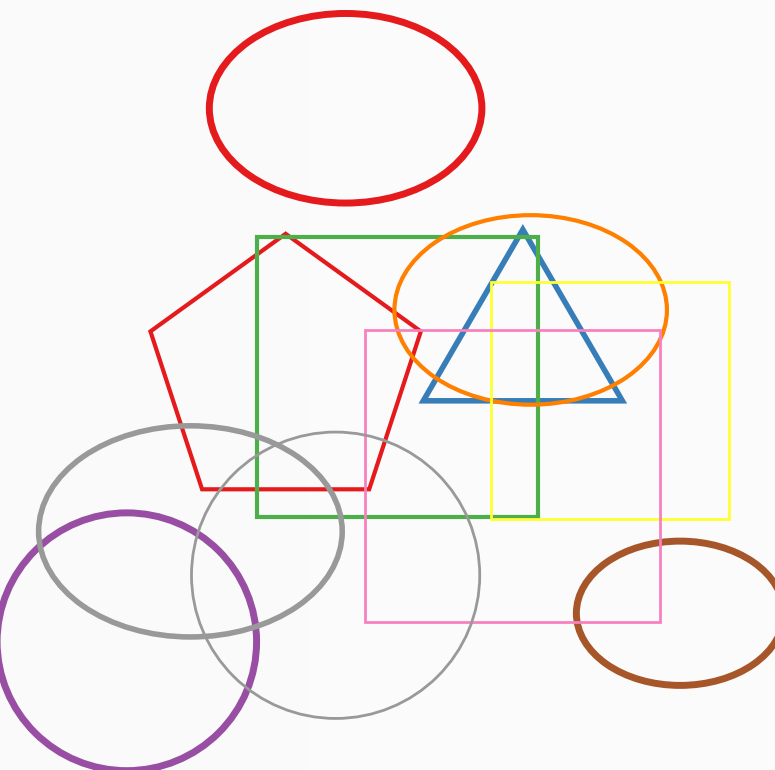[{"shape": "pentagon", "thickness": 1.5, "radius": 0.92, "center": [0.369, 0.513]}, {"shape": "oval", "thickness": 2.5, "radius": 0.88, "center": [0.446, 0.859]}, {"shape": "triangle", "thickness": 2, "radius": 0.74, "center": [0.675, 0.554]}, {"shape": "square", "thickness": 1.5, "radius": 0.91, "center": [0.513, 0.51]}, {"shape": "circle", "thickness": 2.5, "radius": 0.84, "center": [0.164, 0.167]}, {"shape": "oval", "thickness": 1.5, "radius": 0.88, "center": [0.685, 0.597]}, {"shape": "square", "thickness": 1, "radius": 0.77, "center": [0.787, 0.48]}, {"shape": "oval", "thickness": 2.5, "radius": 0.67, "center": [0.878, 0.204]}, {"shape": "square", "thickness": 1, "radius": 0.95, "center": [0.661, 0.381]}, {"shape": "circle", "thickness": 1, "radius": 0.93, "center": [0.433, 0.253]}, {"shape": "oval", "thickness": 2, "radius": 0.98, "center": [0.246, 0.31]}]